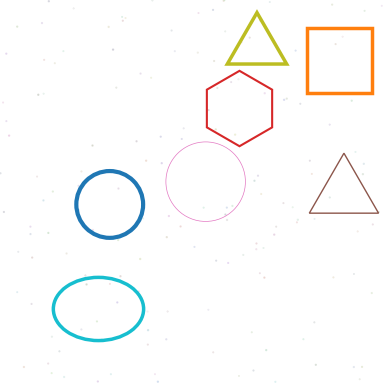[{"shape": "circle", "thickness": 3, "radius": 0.43, "center": [0.285, 0.469]}, {"shape": "square", "thickness": 2.5, "radius": 0.42, "center": [0.882, 0.842]}, {"shape": "hexagon", "thickness": 1.5, "radius": 0.49, "center": [0.622, 0.718]}, {"shape": "triangle", "thickness": 1, "radius": 0.52, "center": [0.893, 0.498]}, {"shape": "circle", "thickness": 0.5, "radius": 0.52, "center": [0.534, 0.528]}, {"shape": "triangle", "thickness": 2.5, "radius": 0.44, "center": [0.667, 0.878]}, {"shape": "oval", "thickness": 2.5, "radius": 0.59, "center": [0.256, 0.197]}]